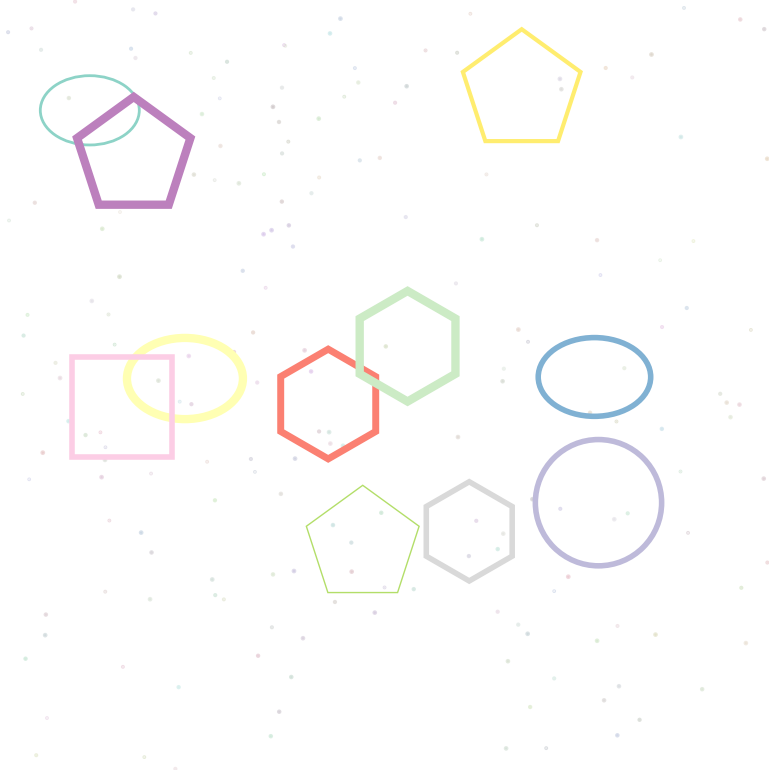[{"shape": "oval", "thickness": 1, "radius": 0.32, "center": [0.117, 0.857]}, {"shape": "oval", "thickness": 3, "radius": 0.38, "center": [0.24, 0.508]}, {"shape": "circle", "thickness": 2, "radius": 0.41, "center": [0.777, 0.347]}, {"shape": "hexagon", "thickness": 2.5, "radius": 0.36, "center": [0.426, 0.475]}, {"shape": "oval", "thickness": 2, "radius": 0.37, "center": [0.772, 0.51]}, {"shape": "pentagon", "thickness": 0.5, "radius": 0.38, "center": [0.471, 0.293]}, {"shape": "square", "thickness": 2, "radius": 0.33, "center": [0.159, 0.471]}, {"shape": "hexagon", "thickness": 2, "radius": 0.32, "center": [0.609, 0.31]}, {"shape": "pentagon", "thickness": 3, "radius": 0.39, "center": [0.174, 0.797]}, {"shape": "hexagon", "thickness": 3, "radius": 0.36, "center": [0.529, 0.55]}, {"shape": "pentagon", "thickness": 1.5, "radius": 0.4, "center": [0.678, 0.882]}]